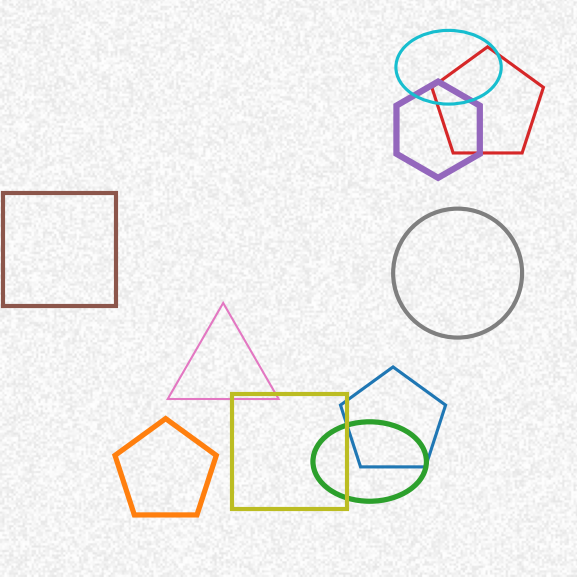[{"shape": "pentagon", "thickness": 1.5, "radius": 0.48, "center": [0.681, 0.268]}, {"shape": "pentagon", "thickness": 2.5, "radius": 0.46, "center": [0.287, 0.182]}, {"shape": "oval", "thickness": 2.5, "radius": 0.49, "center": [0.64, 0.2]}, {"shape": "pentagon", "thickness": 1.5, "radius": 0.51, "center": [0.844, 0.816]}, {"shape": "hexagon", "thickness": 3, "radius": 0.42, "center": [0.759, 0.775]}, {"shape": "square", "thickness": 2, "radius": 0.49, "center": [0.103, 0.567]}, {"shape": "triangle", "thickness": 1, "radius": 0.55, "center": [0.386, 0.364]}, {"shape": "circle", "thickness": 2, "radius": 0.56, "center": [0.792, 0.526]}, {"shape": "square", "thickness": 2, "radius": 0.5, "center": [0.501, 0.217]}, {"shape": "oval", "thickness": 1.5, "radius": 0.46, "center": [0.777, 0.883]}]